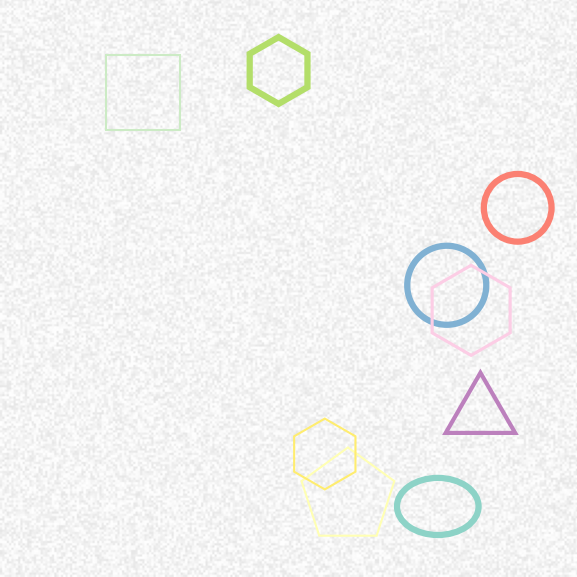[{"shape": "oval", "thickness": 3, "radius": 0.35, "center": [0.758, 0.122]}, {"shape": "pentagon", "thickness": 1, "radius": 0.42, "center": [0.603, 0.14]}, {"shape": "circle", "thickness": 3, "radius": 0.29, "center": [0.896, 0.639]}, {"shape": "circle", "thickness": 3, "radius": 0.34, "center": [0.774, 0.505]}, {"shape": "hexagon", "thickness": 3, "radius": 0.29, "center": [0.482, 0.877]}, {"shape": "hexagon", "thickness": 1.5, "radius": 0.39, "center": [0.816, 0.462]}, {"shape": "triangle", "thickness": 2, "radius": 0.35, "center": [0.832, 0.284]}, {"shape": "square", "thickness": 1, "radius": 0.32, "center": [0.248, 0.839]}, {"shape": "hexagon", "thickness": 1, "radius": 0.31, "center": [0.562, 0.213]}]